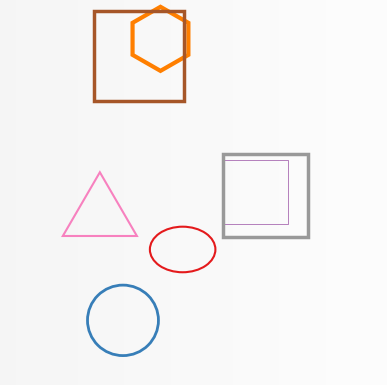[{"shape": "oval", "thickness": 1.5, "radius": 0.42, "center": [0.471, 0.352]}, {"shape": "circle", "thickness": 2, "radius": 0.46, "center": [0.317, 0.168]}, {"shape": "square", "thickness": 0.5, "radius": 0.42, "center": [0.658, 0.501]}, {"shape": "hexagon", "thickness": 3, "radius": 0.42, "center": [0.414, 0.899]}, {"shape": "square", "thickness": 2.5, "radius": 0.58, "center": [0.358, 0.855]}, {"shape": "triangle", "thickness": 1.5, "radius": 0.55, "center": [0.258, 0.442]}, {"shape": "square", "thickness": 2.5, "radius": 0.54, "center": [0.685, 0.492]}]